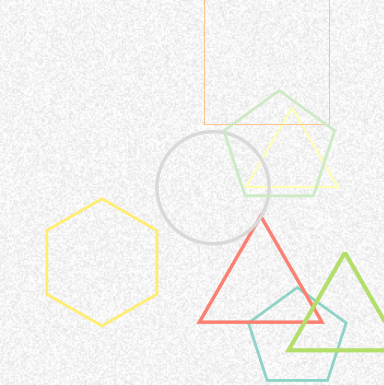[{"shape": "pentagon", "thickness": 2, "radius": 0.67, "center": [0.772, 0.12]}, {"shape": "triangle", "thickness": 1.5, "radius": 0.69, "center": [0.758, 0.583]}, {"shape": "triangle", "thickness": 2.5, "radius": 0.92, "center": [0.677, 0.255]}, {"shape": "square", "thickness": 0.5, "radius": 0.81, "center": [0.692, 0.841]}, {"shape": "triangle", "thickness": 3, "radius": 0.85, "center": [0.896, 0.175]}, {"shape": "circle", "thickness": 2.5, "radius": 0.73, "center": [0.553, 0.513]}, {"shape": "pentagon", "thickness": 2, "radius": 0.76, "center": [0.725, 0.614]}, {"shape": "hexagon", "thickness": 2, "radius": 0.83, "center": [0.265, 0.319]}]